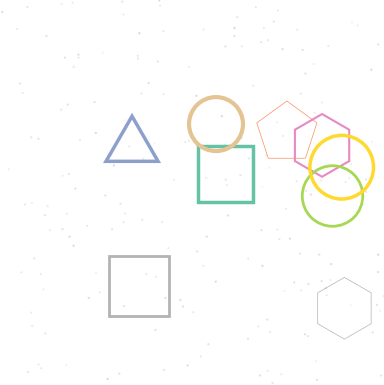[{"shape": "square", "thickness": 2.5, "radius": 0.36, "center": [0.586, 0.548]}, {"shape": "pentagon", "thickness": 0.5, "radius": 0.41, "center": [0.745, 0.655]}, {"shape": "triangle", "thickness": 2.5, "radius": 0.39, "center": [0.343, 0.62]}, {"shape": "hexagon", "thickness": 1.5, "radius": 0.41, "center": [0.837, 0.622]}, {"shape": "circle", "thickness": 2, "radius": 0.39, "center": [0.864, 0.491]}, {"shape": "circle", "thickness": 2.5, "radius": 0.41, "center": [0.888, 0.566]}, {"shape": "circle", "thickness": 3, "radius": 0.35, "center": [0.561, 0.678]}, {"shape": "hexagon", "thickness": 0.5, "radius": 0.4, "center": [0.895, 0.199]}, {"shape": "square", "thickness": 2, "radius": 0.39, "center": [0.362, 0.258]}]